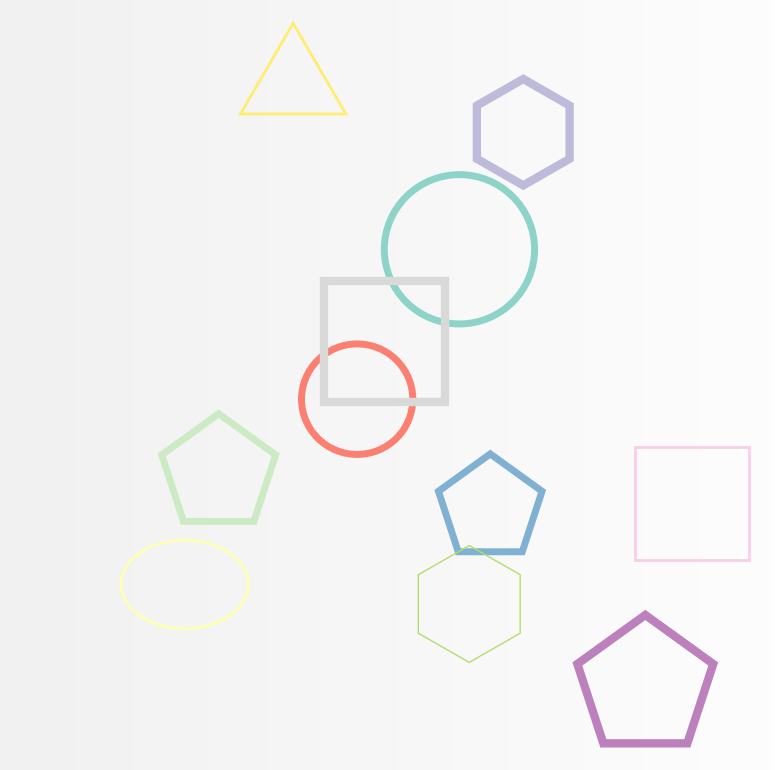[{"shape": "circle", "thickness": 2.5, "radius": 0.48, "center": [0.593, 0.676]}, {"shape": "oval", "thickness": 1, "radius": 0.41, "center": [0.238, 0.241]}, {"shape": "hexagon", "thickness": 3, "radius": 0.35, "center": [0.675, 0.828]}, {"shape": "circle", "thickness": 2.5, "radius": 0.36, "center": [0.461, 0.482]}, {"shape": "pentagon", "thickness": 2.5, "radius": 0.35, "center": [0.633, 0.34]}, {"shape": "hexagon", "thickness": 0.5, "radius": 0.38, "center": [0.605, 0.216]}, {"shape": "square", "thickness": 1, "radius": 0.37, "center": [0.893, 0.346]}, {"shape": "square", "thickness": 3, "radius": 0.39, "center": [0.496, 0.557]}, {"shape": "pentagon", "thickness": 3, "radius": 0.46, "center": [0.833, 0.109]}, {"shape": "pentagon", "thickness": 2.5, "radius": 0.39, "center": [0.282, 0.385]}, {"shape": "triangle", "thickness": 1, "radius": 0.39, "center": [0.378, 0.891]}]